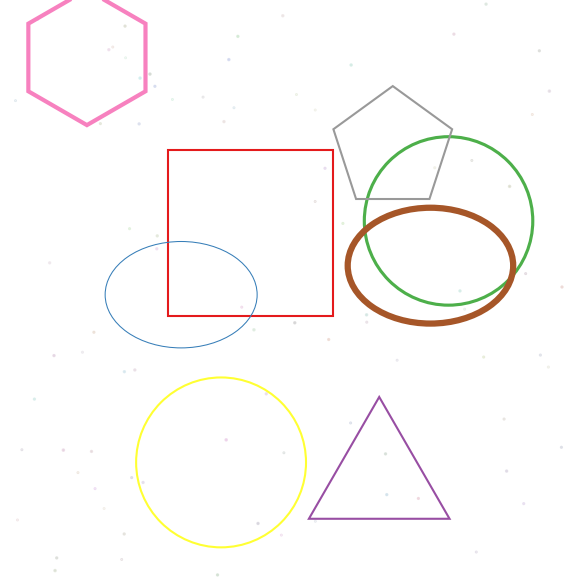[{"shape": "square", "thickness": 1, "radius": 0.72, "center": [0.433, 0.595]}, {"shape": "oval", "thickness": 0.5, "radius": 0.66, "center": [0.314, 0.489]}, {"shape": "circle", "thickness": 1.5, "radius": 0.73, "center": [0.777, 0.617]}, {"shape": "triangle", "thickness": 1, "radius": 0.7, "center": [0.657, 0.171]}, {"shape": "circle", "thickness": 1, "radius": 0.74, "center": [0.383, 0.198]}, {"shape": "oval", "thickness": 3, "radius": 0.72, "center": [0.745, 0.539]}, {"shape": "hexagon", "thickness": 2, "radius": 0.59, "center": [0.151, 0.9]}, {"shape": "pentagon", "thickness": 1, "radius": 0.54, "center": [0.68, 0.742]}]